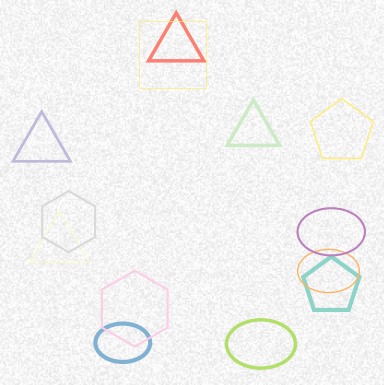[{"shape": "pentagon", "thickness": 3, "radius": 0.38, "center": [0.861, 0.257]}, {"shape": "triangle", "thickness": 0.5, "radius": 0.45, "center": [0.154, 0.364]}, {"shape": "triangle", "thickness": 2, "radius": 0.43, "center": [0.108, 0.624]}, {"shape": "triangle", "thickness": 2.5, "radius": 0.41, "center": [0.458, 0.884]}, {"shape": "oval", "thickness": 3, "radius": 0.36, "center": [0.319, 0.11]}, {"shape": "oval", "thickness": 1, "radius": 0.4, "center": [0.853, 0.296]}, {"shape": "oval", "thickness": 2.5, "radius": 0.45, "center": [0.678, 0.107]}, {"shape": "hexagon", "thickness": 1.5, "radius": 0.49, "center": [0.35, 0.198]}, {"shape": "hexagon", "thickness": 1.5, "radius": 0.4, "center": [0.178, 0.424]}, {"shape": "oval", "thickness": 1.5, "radius": 0.44, "center": [0.86, 0.398]}, {"shape": "triangle", "thickness": 2.5, "radius": 0.39, "center": [0.658, 0.662]}, {"shape": "square", "thickness": 0.5, "radius": 0.44, "center": [0.448, 0.858]}, {"shape": "pentagon", "thickness": 1, "radius": 0.43, "center": [0.888, 0.658]}]